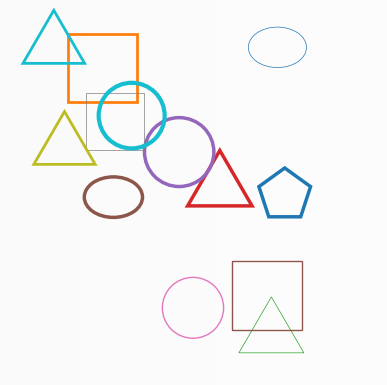[{"shape": "pentagon", "thickness": 2.5, "radius": 0.35, "center": [0.735, 0.494]}, {"shape": "oval", "thickness": 0.5, "radius": 0.38, "center": [0.716, 0.877]}, {"shape": "square", "thickness": 2, "radius": 0.44, "center": [0.264, 0.824]}, {"shape": "triangle", "thickness": 0.5, "radius": 0.48, "center": [0.7, 0.132]}, {"shape": "triangle", "thickness": 2.5, "radius": 0.48, "center": [0.567, 0.513]}, {"shape": "circle", "thickness": 2.5, "radius": 0.45, "center": [0.462, 0.605]}, {"shape": "oval", "thickness": 2.5, "radius": 0.38, "center": [0.293, 0.488]}, {"shape": "square", "thickness": 1, "radius": 0.45, "center": [0.688, 0.232]}, {"shape": "circle", "thickness": 1, "radius": 0.4, "center": [0.498, 0.2]}, {"shape": "square", "thickness": 0.5, "radius": 0.37, "center": [0.297, 0.685]}, {"shape": "triangle", "thickness": 2, "radius": 0.46, "center": [0.166, 0.619]}, {"shape": "triangle", "thickness": 2, "radius": 0.46, "center": [0.139, 0.881]}, {"shape": "circle", "thickness": 3, "radius": 0.43, "center": [0.34, 0.7]}]